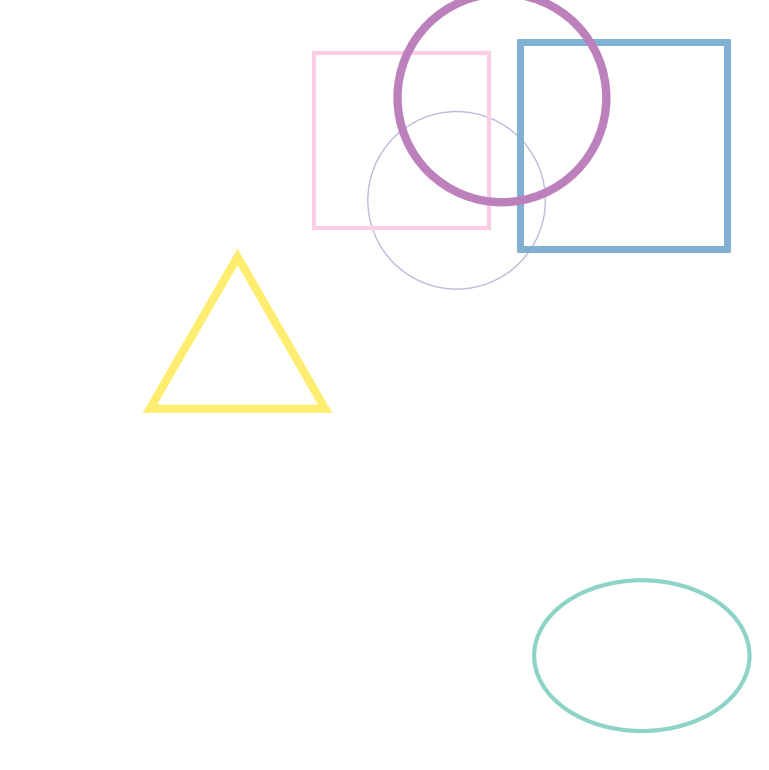[{"shape": "oval", "thickness": 1.5, "radius": 0.7, "center": [0.834, 0.149]}, {"shape": "circle", "thickness": 0.5, "radius": 0.58, "center": [0.593, 0.74]}, {"shape": "square", "thickness": 2.5, "radius": 0.67, "center": [0.809, 0.811]}, {"shape": "square", "thickness": 1.5, "radius": 0.57, "center": [0.521, 0.817]}, {"shape": "circle", "thickness": 3, "radius": 0.68, "center": [0.652, 0.873]}, {"shape": "triangle", "thickness": 3, "radius": 0.66, "center": [0.309, 0.535]}]